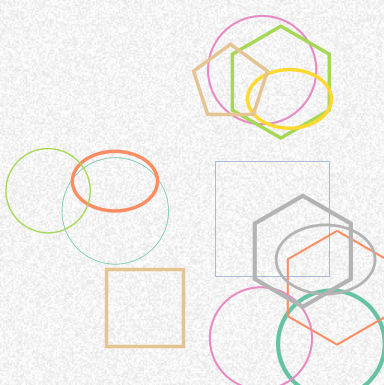[{"shape": "circle", "thickness": 0.5, "radius": 0.69, "center": [0.299, 0.452]}, {"shape": "circle", "thickness": 3, "radius": 0.69, "center": [0.861, 0.107]}, {"shape": "hexagon", "thickness": 1.5, "radius": 0.74, "center": [0.876, 0.253]}, {"shape": "oval", "thickness": 2.5, "radius": 0.55, "center": [0.299, 0.529]}, {"shape": "square", "thickness": 0.5, "radius": 0.74, "center": [0.707, 0.432]}, {"shape": "circle", "thickness": 1.5, "radius": 0.7, "center": [0.681, 0.818]}, {"shape": "circle", "thickness": 1.5, "radius": 0.66, "center": [0.678, 0.121]}, {"shape": "hexagon", "thickness": 2.5, "radius": 0.73, "center": [0.729, 0.787]}, {"shape": "circle", "thickness": 1, "radius": 0.55, "center": [0.125, 0.505]}, {"shape": "oval", "thickness": 2.5, "radius": 0.54, "center": [0.752, 0.743]}, {"shape": "square", "thickness": 2.5, "radius": 0.5, "center": [0.375, 0.202]}, {"shape": "pentagon", "thickness": 2.5, "radius": 0.5, "center": [0.599, 0.784]}, {"shape": "oval", "thickness": 2, "radius": 0.64, "center": [0.846, 0.326]}, {"shape": "hexagon", "thickness": 3, "radius": 0.72, "center": [0.787, 0.347]}]